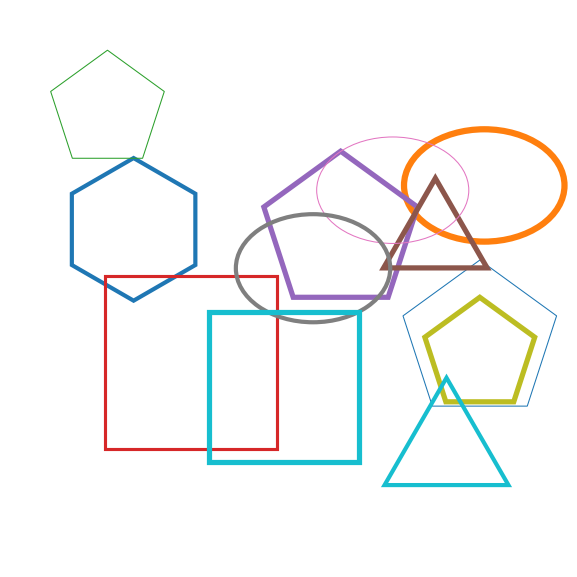[{"shape": "pentagon", "thickness": 0.5, "radius": 0.7, "center": [0.831, 0.409]}, {"shape": "hexagon", "thickness": 2, "radius": 0.62, "center": [0.231, 0.602]}, {"shape": "oval", "thickness": 3, "radius": 0.69, "center": [0.839, 0.678]}, {"shape": "pentagon", "thickness": 0.5, "radius": 0.52, "center": [0.186, 0.809]}, {"shape": "square", "thickness": 1.5, "radius": 0.75, "center": [0.331, 0.371]}, {"shape": "pentagon", "thickness": 2.5, "radius": 0.7, "center": [0.59, 0.598]}, {"shape": "triangle", "thickness": 2.5, "radius": 0.52, "center": [0.754, 0.587]}, {"shape": "oval", "thickness": 0.5, "radius": 0.66, "center": [0.68, 0.67]}, {"shape": "oval", "thickness": 2, "radius": 0.67, "center": [0.542, 0.535]}, {"shape": "pentagon", "thickness": 2.5, "radius": 0.5, "center": [0.831, 0.384]}, {"shape": "square", "thickness": 2.5, "radius": 0.65, "center": [0.492, 0.329]}, {"shape": "triangle", "thickness": 2, "radius": 0.62, "center": [0.773, 0.221]}]